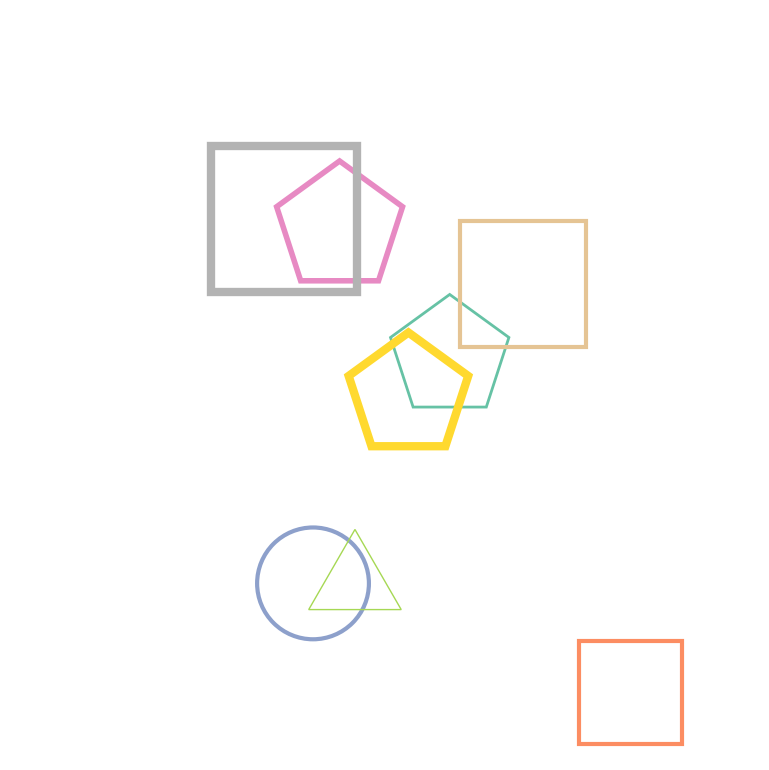[{"shape": "pentagon", "thickness": 1, "radius": 0.4, "center": [0.584, 0.537]}, {"shape": "square", "thickness": 1.5, "radius": 0.33, "center": [0.819, 0.101]}, {"shape": "circle", "thickness": 1.5, "radius": 0.36, "center": [0.407, 0.242]}, {"shape": "pentagon", "thickness": 2, "radius": 0.43, "center": [0.441, 0.705]}, {"shape": "triangle", "thickness": 0.5, "radius": 0.35, "center": [0.461, 0.243]}, {"shape": "pentagon", "thickness": 3, "radius": 0.41, "center": [0.53, 0.487]}, {"shape": "square", "thickness": 1.5, "radius": 0.41, "center": [0.679, 0.631]}, {"shape": "square", "thickness": 3, "radius": 0.47, "center": [0.369, 0.716]}]